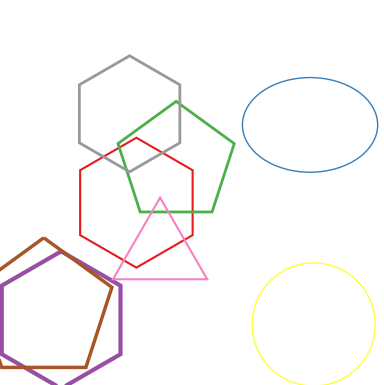[{"shape": "hexagon", "thickness": 1.5, "radius": 0.84, "center": [0.354, 0.474]}, {"shape": "oval", "thickness": 1, "radius": 0.88, "center": [0.805, 0.676]}, {"shape": "pentagon", "thickness": 2, "radius": 0.79, "center": [0.457, 0.578]}, {"shape": "hexagon", "thickness": 3, "radius": 0.89, "center": [0.159, 0.169]}, {"shape": "circle", "thickness": 1, "radius": 0.8, "center": [0.815, 0.157]}, {"shape": "pentagon", "thickness": 2.5, "radius": 0.93, "center": [0.114, 0.196]}, {"shape": "triangle", "thickness": 1.5, "radius": 0.71, "center": [0.416, 0.345]}, {"shape": "hexagon", "thickness": 2, "radius": 0.75, "center": [0.337, 0.704]}]